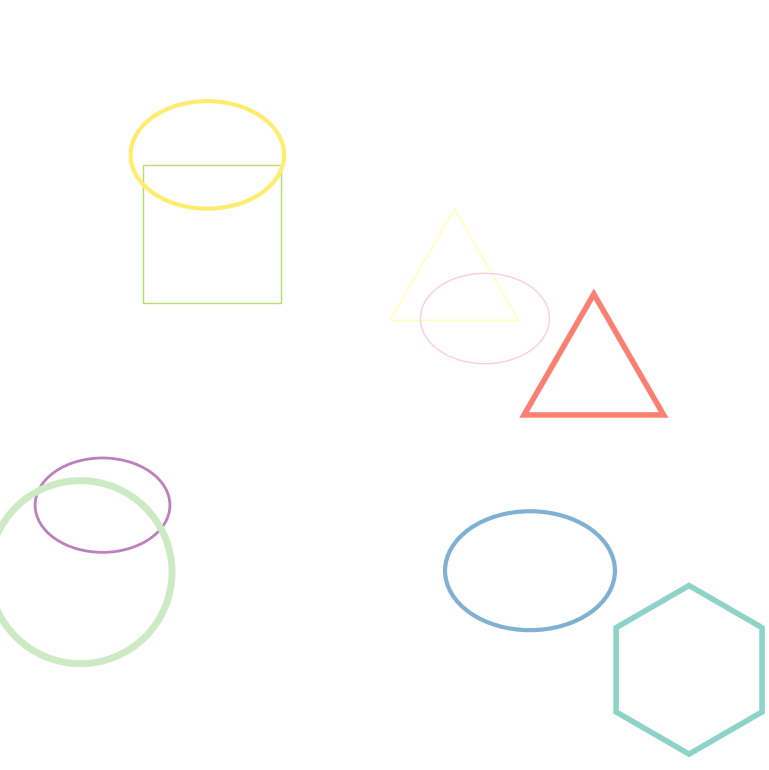[{"shape": "hexagon", "thickness": 2, "radius": 0.55, "center": [0.895, 0.13]}, {"shape": "triangle", "thickness": 0.5, "radius": 0.48, "center": [0.59, 0.632]}, {"shape": "triangle", "thickness": 2, "radius": 0.52, "center": [0.771, 0.513]}, {"shape": "oval", "thickness": 1.5, "radius": 0.55, "center": [0.688, 0.259]}, {"shape": "square", "thickness": 0.5, "radius": 0.45, "center": [0.275, 0.696]}, {"shape": "oval", "thickness": 0.5, "radius": 0.42, "center": [0.63, 0.586]}, {"shape": "oval", "thickness": 1, "radius": 0.44, "center": [0.133, 0.344]}, {"shape": "circle", "thickness": 2.5, "radius": 0.59, "center": [0.105, 0.257]}, {"shape": "oval", "thickness": 1.5, "radius": 0.5, "center": [0.269, 0.799]}]